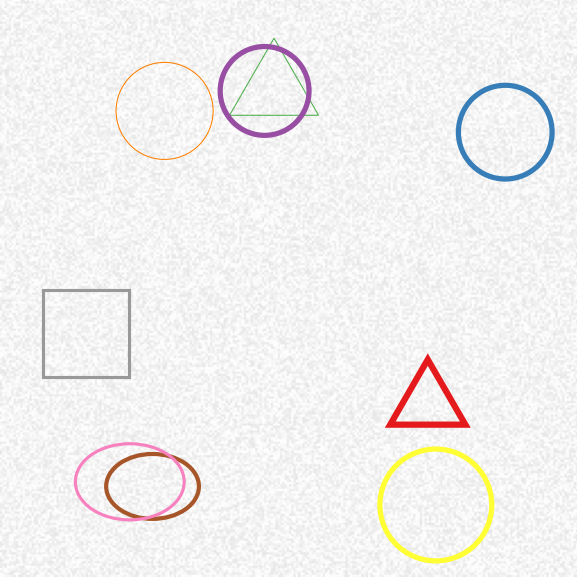[{"shape": "triangle", "thickness": 3, "radius": 0.38, "center": [0.741, 0.301]}, {"shape": "circle", "thickness": 2.5, "radius": 0.41, "center": [0.875, 0.77]}, {"shape": "triangle", "thickness": 0.5, "radius": 0.44, "center": [0.475, 0.844]}, {"shape": "circle", "thickness": 2.5, "radius": 0.38, "center": [0.458, 0.842]}, {"shape": "circle", "thickness": 0.5, "radius": 0.42, "center": [0.285, 0.807]}, {"shape": "circle", "thickness": 2.5, "radius": 0.48, "center": [0.755, 0.125]}, {"shape": "oval", "thickness": 2, "radius": 0.4, "center": [0.264, 0.157]}, {"shape": "oval", "thickness": 1.5, "radius": 0.47, "center": [0.225, 0.165]}, {"shape": "square", "thickness": 1.5, "radius": 0.37, "center": [0.149, 0.422]}]